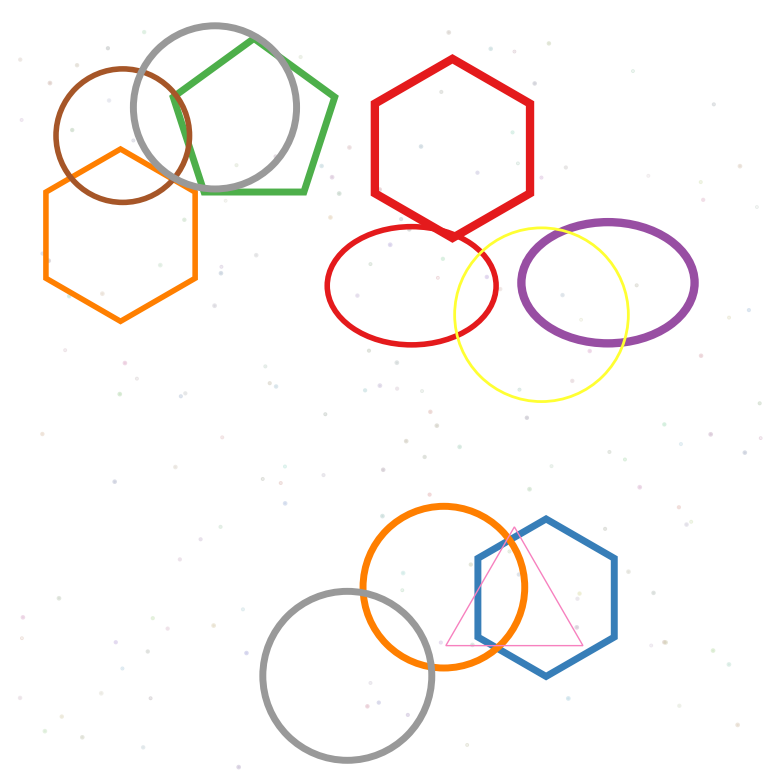[{"shape": "hexagon", "thickness": 3, "radius": 0.58, "center": [0.588, 0.807]}, {"shape": "oval", "thickness": 2, "radius": 0.55, "center": [0.535, 0.629]}, {"shape": "hexagon", "thickness": 2.5, "radius": 0.51, "center": [0.709, 0.224]}, {"shape": "pentagon", "thickness": 2.5, "radius": 0.55, "center": [0.33, 0.84]}, {"shape": "oval", "thickness": 3, "radius": 0.56, "center": [0.79, 0.633]}, {"shape": "hexagon", "thickness": 2, "radius": 0.56, "center": [0.157, 0.695]}, {"shape": "circle", "thickness": 2.5, "radius": 0.52, "center": [0.576, 0.237]}, {"shape": "circle", "thickness": 1, "radius": 0.56, "center": [0.703, 0.591]}, {"shape": "circle", "thickness": 2, "radius": 0.43, "center": [0.159, 0.824]}, {"shape": "triangle", "thickness": 0.5, "radius": 0.51, "center": [0.668, 0.213]}, {"shape": "circle", "thickness": 2.5, "radius": 0.53, "center": [0.279, 0.861]}, {"shape": "circle", "thickness": 2.5, "radius": 0.55, "center": [0.451, 0.122]}]